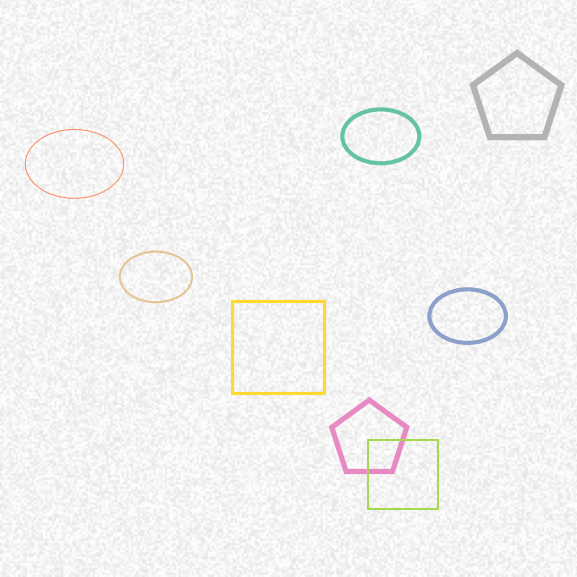[{"shape": "oval", "thickness": 2, "radius": 0.33, "center": [0.659, 0.763]}, {"shape": "oval", "thickness": 0.5, "radius": 0.43, "center": [0.129, 0.715]}, {"shape": "oval", "thickness": 2, "radius": 0.33, "center": [0.81, 0.452]}, {"shape": "pentagon", "thickness": 2.5, "radius": 0.34, "center": [0.639, 0.238]}, {"shape": "square", "thickness": 1, "radius": 0.3, "center": [0.698, 0.177]}, {"shape": "square", "thickness": 1.5, "radius": 0.4, "center": [0.481, 0.399]}, {"shape": "oval", "thickness": 1, "radius": 0.31, "center": [0.27, 0.52]}, {"shape": "pentagon", "thickness": 3, "radius": 0.4, "center": [0.896, 0.827]}]